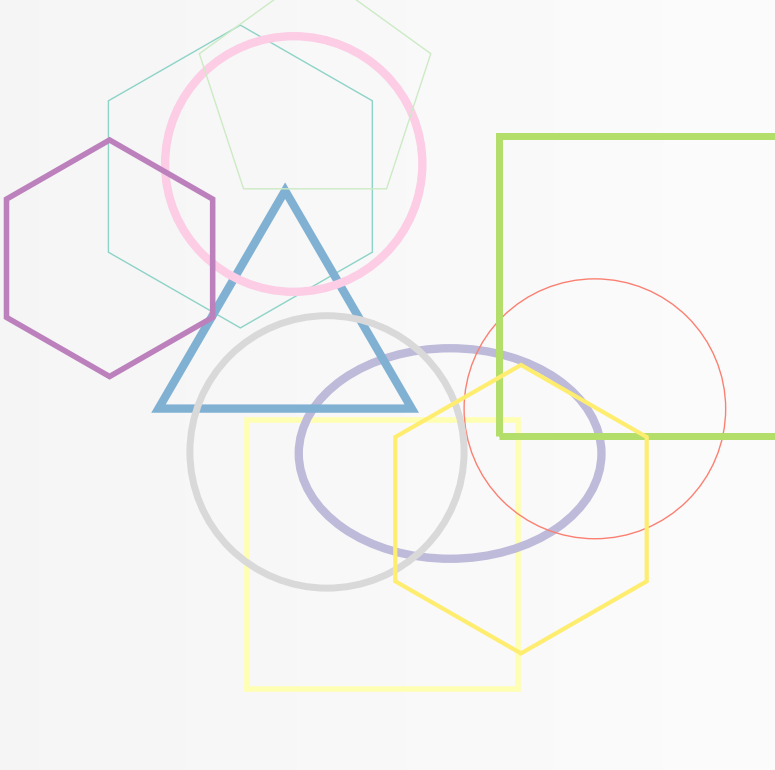[{"shape": "hexagon", "thickness": 0.5, "radius": 0.98, "center": [0.31, 0.771]}, {"shape": "square", "thickness": 2, "radius": 0.88, "center": [0.493, 0.28]}, {"shape": "oval", "thickness": 3, "radius": 0.98, "center": [0.581, 0.411]}, {"shape": "circle", "thickness": 0.5, "radius": 0.84, "center": [0.768, 0.469]}, {"shape": "triangle", "thickness": 3, "radius": 0.94, "center": [0.368, 0.564]}, {"shape": "square", "thickness": 2.5, "radius": 0.98, "center": [0.839, 0.628]}, {"shape": "circle", "thickness": 3, "radius": 0.83, "center": [0.379, 0.787]}, {"shape": "circle", "thickness": 2.5, "radius": 0.88, "center": [0.422, 0.413]}, {"shape": "hexagon", "thickness": 2, "radius": 0.77, "center": [0.141, 0.665]}, {"shape": "pentagon", "thickness": 0.5, "radius": 0.78, "center": [0.407, 0.882]}, {"shape": "hexagon", "thickness": 1.5, "radius": 0.94, "center": [0.672, 0.339]}]